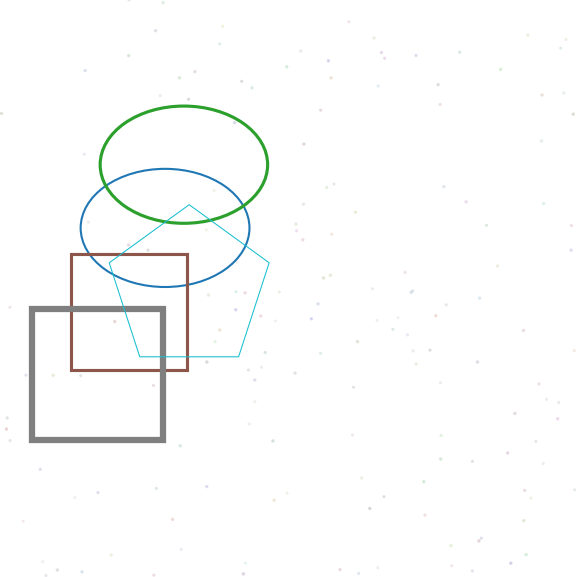[{"shape": "oval", "thickness": 1, "radius": 0.73, "center": [0.286, 0.604]}, {"shape": "oval", "thickness": 1.5, "radius": 0.72, "center": [0.318, 0.714]}, {"shape": "square", "thickness": 1.5, "radius": 0.5, "center": [0.223, 0.458]}, {"shape": "square", "thickness": 3, "radius": 0.57, "center": [0.169, 0.351]}, {"shape": "pentagon", "thickness": 0.5, "radius": 0.73, "center": [0.328, 0.499]}]